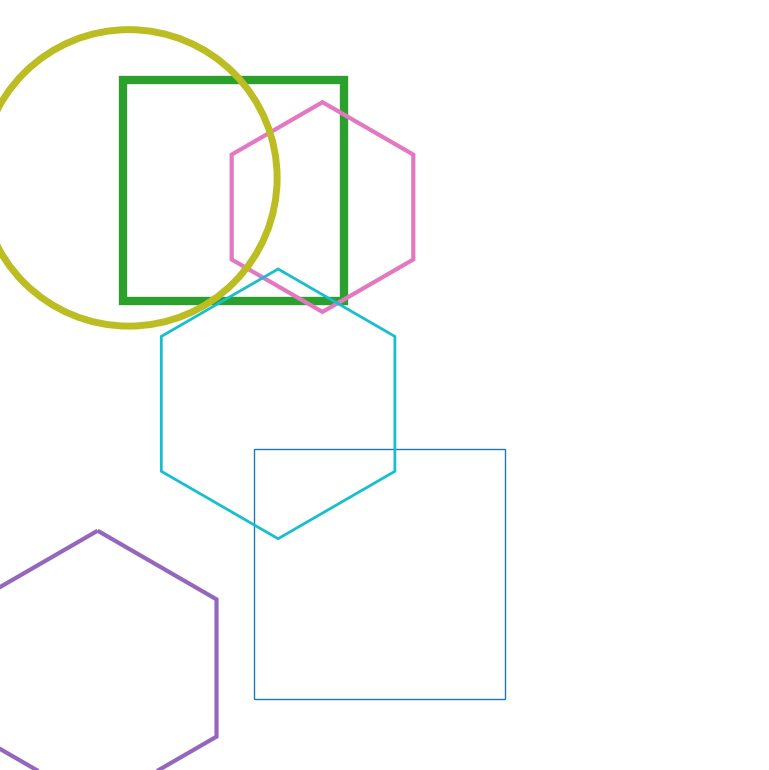[{"shape": "square", "thickness": 0.5, "radius": 0.81, "center": [0.493, 0.255]}, {"shape": "square", "thickness": 3, "radius": 0.72, "center": [0.303, 0.753]}, {"shape": "hexagon", "thickness": 1.5, "radius": 0.89, "center": [0.127, 0.132]}, {"shape": "hexagon", "thickness": 1.5, "radius": 0.68, "center": [0.419, 0.731]}, {"shape": "circle", "thickness": 2.5, "radius": 0.96, "center": [0.167, 0.769]}, {"shape": "hexagon", "thickness": 1, "radius": 0.88, "center": [0.361, 0.476]}]